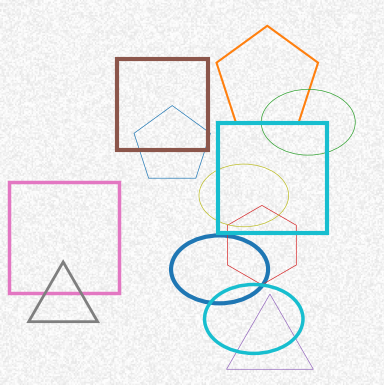[{"shape": "pentagon", "thickness": 0.5, "radius": 0.52, "center": [0.447, 0.622]}, {"shape": "oval", "thickness": 3, "radius": 0.63, "center": [0.57, 0.3]}, {"shape": "pentagon", "thickness": 1.5, "radius": 0.69, "center": [0.694, 0.794]}, {"shape": "oval", "thickness": 0.5, "radius": 0.61, "center": [0.801, 0.683]}, {"shape": "hexagon", "thickness": 0.5, "radius": 0.52, "center": [0.68, 0.363]}, {"shape": "triangle", "thickness": 0.5, "radius": 0.65, "center": [0.701, 0.106]}, {"shape": "square", "thickness": 3, "radius": 0.59, "center": [0.422, 0.728]}, {"shape": "square", "thickness": 2.5, "radius": 0.72, "center": [0.166, 0.383]}, {"shape": "triangle", "thickness": 2, "radius": 0.52, "center": [0.164, 0.216]}, {"shape": "oval", "thickness": 0.5, "radius": 0.58, "center": [0.633, 0.492]}, {"shape": "oval", "thickness": 2.5, "radius": 0.64, "center": [0.659, 0.172]}, {"shape": "square", "thickness": 3, "radius": 0.71, "center": [0.708, 0.537]}]